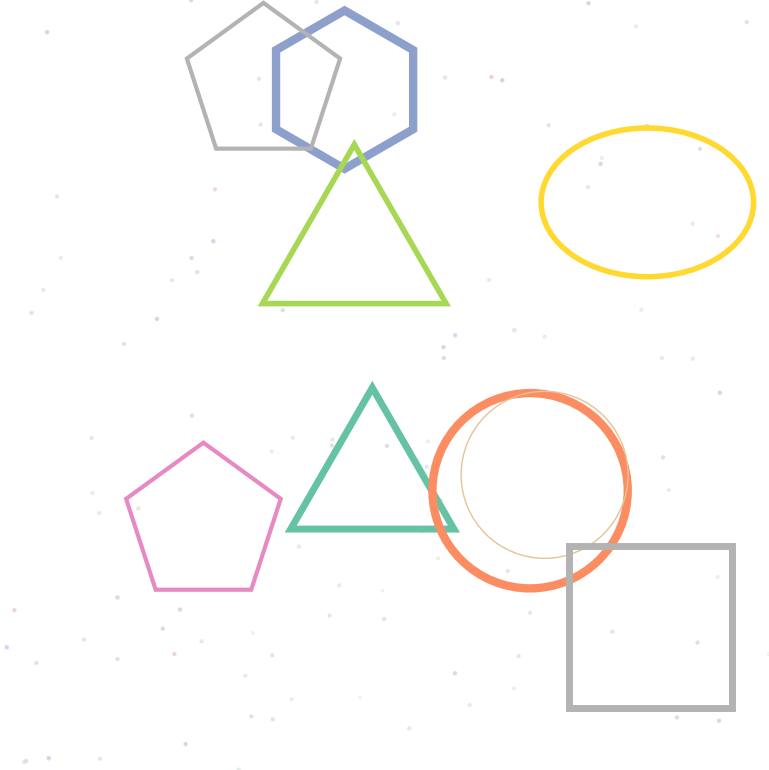[{"shape": "triangle", "thickness": 2.5, "radius": 0.61, "center": [0.484, 0.374]}, {"shape": "circle", "thickness": 3, "radius": 0.63, "center": [0.688, 0.363]}, {"shape": "hexagon", "thickness": 3, "radius": 0.51, "center": [0.448, 0.884]}, {"shape": "pentagon", "thickness": 1.5, "radius": 0.53, "center": [0.264, 0.32]}, {"shape": "triangle", "thickness": 2, "radius": 0.69, "center": [0.46, 0.675]}, {"shape": "oval", "thickness": 2, "radius": 0.69, "center": [0.841, 0.737]}, {"shape": "circle", "thickness": 0.5, "radius": 0.54, "center": [0.707, 0.383]}, {"shape": "pentagon", "thickness": 1.5, "radius": 0.52, "center": [0.342, 0.892]}, {"shape": "square", "thickness": 2.5, "radius": 0.53, "center": [0.845, 0.186]}]